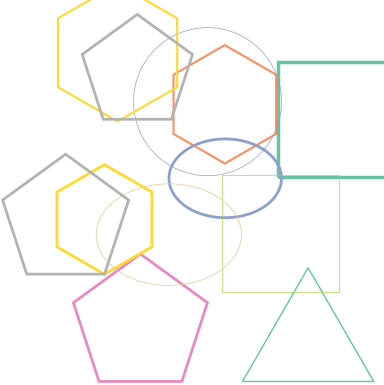[{"shape": "triangle", "thickness": 1, "radius": 0.98, "center": [0.8, 0.108]}, {"shape": "square", "thickness": 2.5, "radius": 0.75, "center": [0.871, 0.689]}, {"shape": "hexagon", "thickness": 1.5, "radius": 0.77, "center": [0.584, 0.729]}, {"shape": "circle", "thickness": 0.5, "radius": 0.96, "center": [0.539, 0.736]}, {"shape": "oval", "thickness": 2, "radius": 0.73, "center": [0.585, 0.537]}, {"shape": "pentagon", "thickness": 2, "radius": 0.92, "center": [0.365, 0.157]}, {"shape": "square", "thickness": 0.5, "radius": 0.76, "center": [0.729, 0.393]}, {"shape": "hexagon", "thickness": 1.5, "radius": 0.89, "center": [0.305, 0.863]}, {"shape": "hexagon", "thickness": 2, "radius": 0.71, "center": [0.271, 0.43]}, {"shape": "oval", "thickness": 0.5, "radius": 0.94, "center": [0.439, 0.391]}, {"shape": "pentagon", "thickness": 2, "radius": 0.86, "center": [0.171, 0.427]}, {"shape": "pentagon", "thickness": 2, "radius": 0.75, "center": [0.357, 0.812]}]